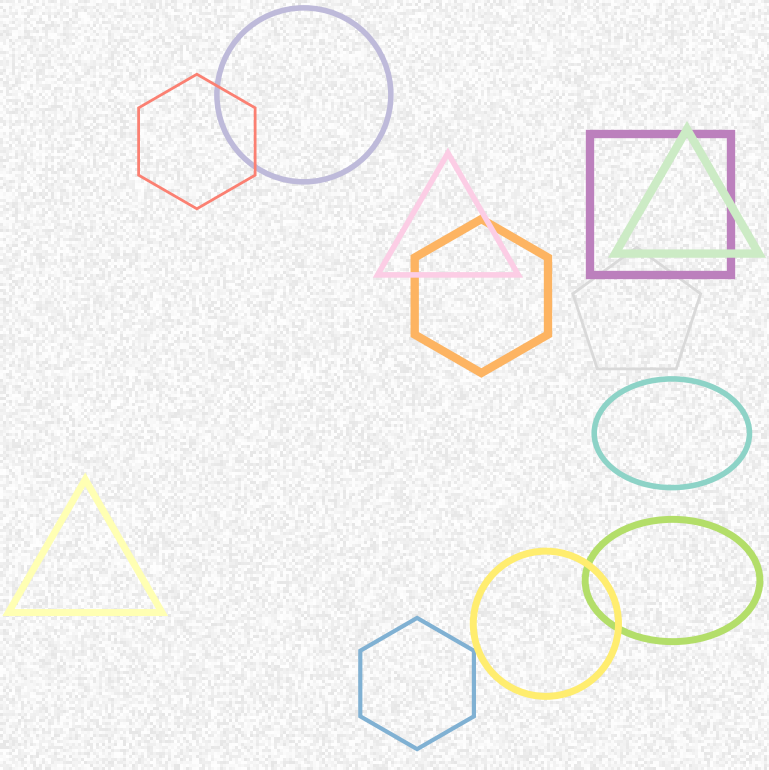[{"shape": "oval", "thickness": 2, "radius": 0.5, "center": [0.873, 0.437]}, {"shape": "triangle", "thickness": 2.5, "radius": 0.58, "center": [0.111, 0.262]}, {"shape": "circle", "thickness": 2, "radius": 0.56, "center": [0.395, 0.877]}, {"shape": "hexagon", "thickness": 1, "radius": 0.44, "center": [0.256, 0.816]}, {"shape": "hexagon", "thickness": 1.5, "radius": 0.43, "center": [0.542, 0.112]}, {"shape": "hexagon", "thickness": 3, "radius": 0.5, "center": [0.625, 0.616]}, {"shape": "oval", "thickness": 2.5, "radius": 0.57, "center": [0.873, 0.246]}, {"shape": "triangle", "thickness": 2, "radius": 0.53, "center": [0.582, 0.696]}, {"shape": "pentagon", "thickness": 1, "radius": 0.44, "center": [0.827, 0.592]}, {"shape": "square", "thickness": 3, "radius": 0.46, "center": [0.858, 0.735]}, {"shape": "triangle", "thickness": 3, "radius": 0.54, "center": [0.892, 0.725]}, {"shape": "circle", "thickness": 2.5, "radius": 0.47, "center": [0.709, 0.19]}]